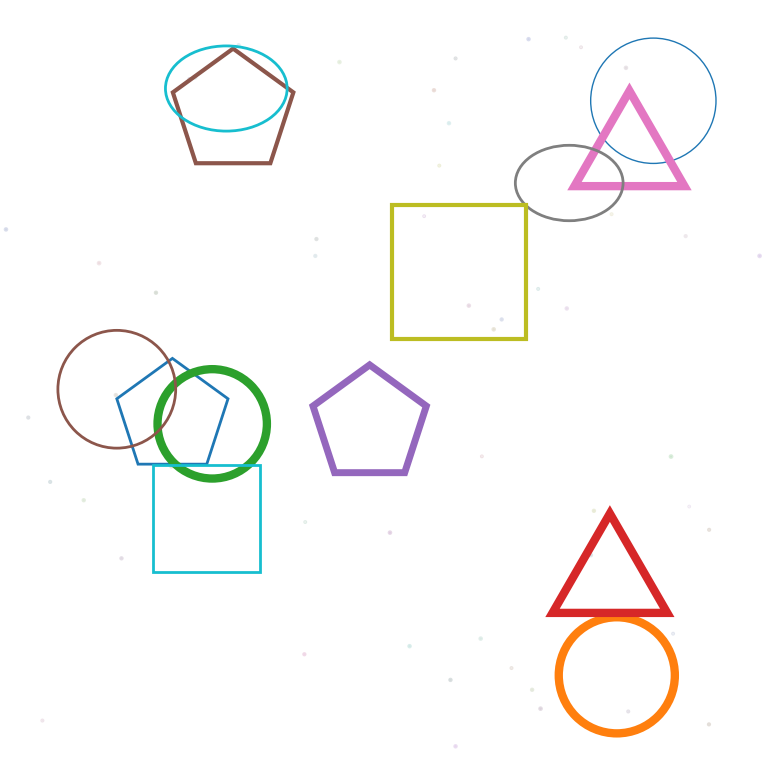[{"shape": "circle", "thickness": 0.5, "radius": 0.41, "center": [0.848, 0.869]}, {"shape": "pentagon", "thickness": 1, "radius": 0.38, "center": [0.224, 0.459]}, {"shape": "circle", "thickness": 3, "radius": 0.38, "center": [0.801, 0.123]}, {"shape": "circle", "thickness": 3, "radius": 0.36, "center": [0.276, 0.45]}, {"shape": "triangle", "thickness": 3, "radius": 0.43, "center": [0.792, 0.247]}, {"shape": "pentagon", "thickness": 2.5, "radius": 0.39, "center": [0.48, 0.449]}, {"shape": "pentagon", "thickness": 1.5, "radius": 0.41, "center": [0.303, 0.855]}, {"shape": "circle", "thickness": 1, "radius": 0.38, "center": [0.152, 0.494]}, {"shape": "triangle", "thickness": 3, "radius": 0.41, "center": [0.817, 0.8]}, {"shape": "oval", "thickness": 1, "radius": 0.35, "center": [0.739, 0.762]}, {"shape": "square", "thickness": 1.5, "radius": 0.44, "center": [0.596, 0.646]}, {"shape": "square", "thickness": 1, "radius": 0.35, "center": [0.268, 0.327]}, {"shape": "oval", "thickness": 1, "radius": 0.4, "center": [0.294, 0.885]}]